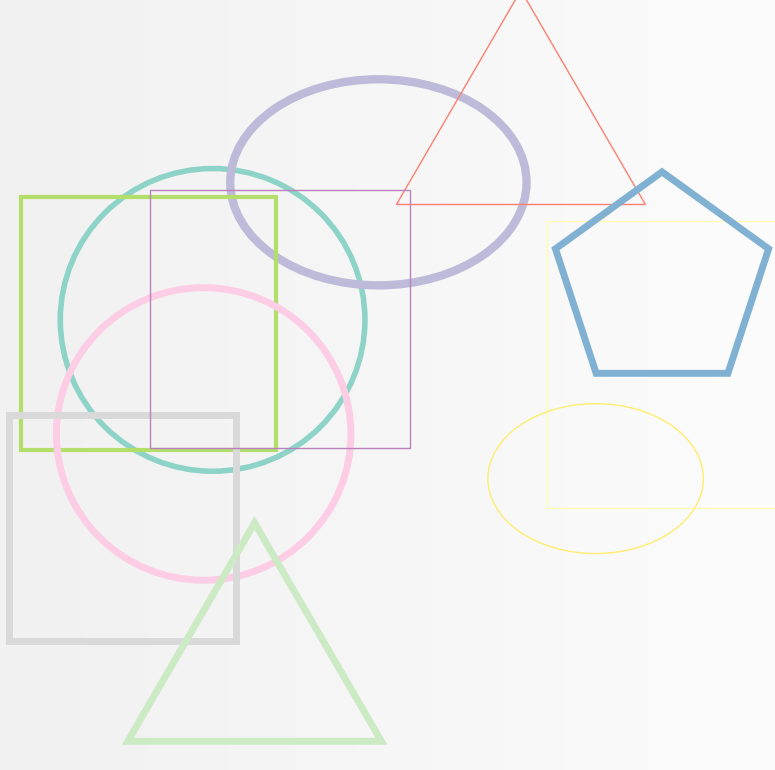[{"shape": "circle", "thickness": 2, "radius": 0.98, "center": [0.274, 0.585]}, {"shape": "square", "thickness": 0.5, "radius": 0.93, "center": [0.893, 0.527]}, {"shape": "oval", "thickness": 3, "radius": 0.96, "center": [0.488, 0.763]}, {"shape": "triangle", "thickness": 0.5, "radius": 0.93, "center": [0.672, 0.827]}, {"shape": "pentagon", "thickness": 2.5, "radius": 0.72, "center": [0.854, 0.632]}, {"shape": "square", "thickness": 1.5, "radius": 0.82, "center": [0.192, 0.58]}, {"shape": "circle", "thickness": 2.5, "radius": 0.95, "center": [0.263, 0.436]}, {"shape": "square", "thickness": 2.5, "radius": 0.73, "center": [0.158, 0.314]}, {"shape": "square", "thickness": 0.5, "radius": 0.84, "center": [0.361, 0.586]}, {"shape": "triangle", "thickness": 2.5, "radius": 0.94, "center": [0.328, 0.132]}, {"shape": "oval", "thickness": 0.5, "radius": 0.7, "center": [0.769, 0.378]}]